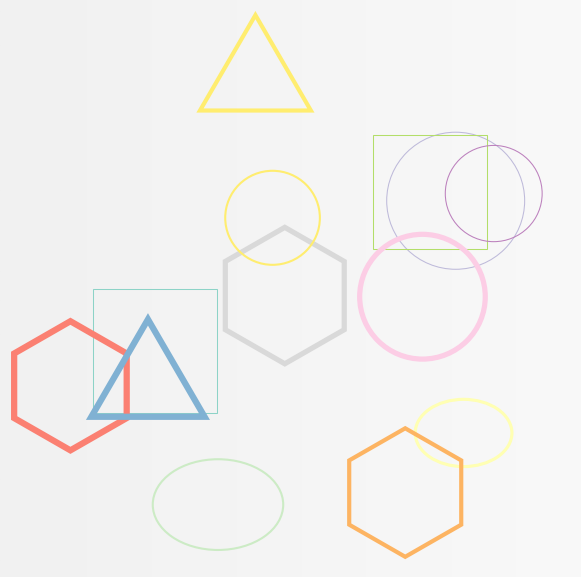[{"shape": "square", "thickness": 0.5, "radius": 0.54, "center": [0.267, 0.392]}, {"shape": "oval", "thickness": 1.5, "radius": 0.42, "center": [0.798, 0.249]}, {"shape": "circle", "thickness": 0.5, "radius": 0.59, "center": [0.784, 0.652]}, {"shape": "hexagon", "thickness": 3, "radius": 0.56, "center": [0.121, 0.331]}, {"shape": "triangle", "thickness": 3, "radius": 0.56, "center": [0.255, 0.334]}, {"shape": "hexagon", "thickness": 2, "radius": 0.56, "center": [0.697, 0.146]}, {"shape": "square", "thickness": 0.5, "radius": 0.49, "center": [0.74, 0.667]}, {"shape": "circle", "thickness": 2.5, "radius": 0.54, "center": [0.727, 0.485]}, {"shape": "hexagon", "thickness": 2.5, "radius": 0.59, "center": [0.49, 0.487]}, {"shape": "circle", "thickness": 0.5, "radius": 0.42, "center": [0.849, 0.664]}, {"shape": "oval", "thickness": 1, "radius": 0.56, "center": [0.375, 0.125]}, {"shape": "triangle", "thickness": 2, "radius": 0.55, "center": [0.439, 0.863]}, {"shape": "circle", "thickness": 1, "radius": 0.41, "center": [0.469, 0.622]}]